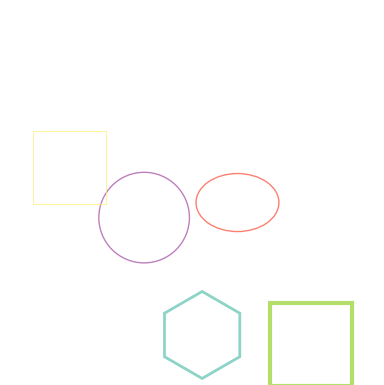[{"shape": "hexagon", "thickness": 2, "radius": 0.56, "center": [0.525, 0.13]}, {"shape": "oval", "thickness": 1, "radius": 0.54, "center": [0.617, 0.474]}, {"shape": "square", "thickness": 3, "radius": 0.54, "center": [0.808, 0.106]}, {"shape": "circle", "thickness": 1, "radius": 0.59, "center": [0.374, 0.435]}, {"shape": "square", "thickness": 0.5, "radius": 0.48, "center": [0.18, 0.565]}]